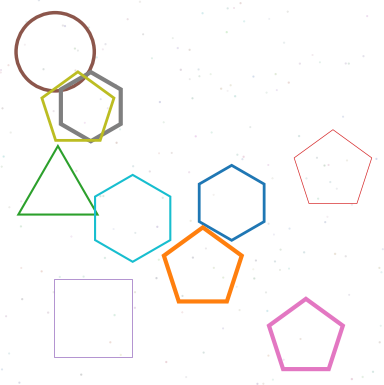[{"shape": "hexagon", "thickness": 2, "radius": 0.49, "center": [0.602, 0.473]}, {"shape": "pentagon", "thickness": 3, "radius": 0.53, "center": [0.527, 0.303]}, {"shape": "triangle", "thickness": 1.5, "radius": 0.59, "center": [0.15, 0.502]}, {"shape": "pentagon", "thickness": 0.5, "radius": 0.53, "center": [0.865, 0.557]}, {"shape": "square", "thickness": 0.5, "radius": 0.51, "center": [0.241, 0.173]}, {"shape": "circle", "thickness": 2.5, "radius": 0.51, "center": [0.143, 0.866]}, {"shape": "pentagon", "thickness": 3, "radius": 0.5, "center": [0.795, 0.123]}, {"shape": "hexagon", "thickness": 3, "radius": 0.45, "center": [0.236, 0.723]}, {"shape": "pentagon", "thickness": 2, "radius": 0.49, "center": [0.202, 0.715]}, {"shape": "hexagon", "thickness": 1.5, "radius": 0.56, "center": [0.345, 0.433]}]